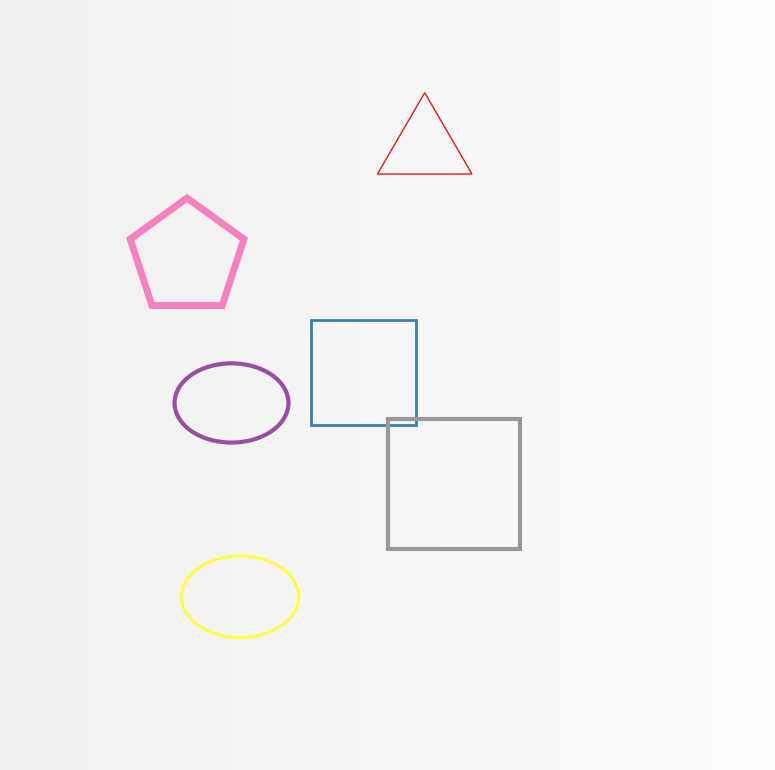[{"shape": "triangle", "thickness": 0.5, "radius": 0.35, "center": [0.548, 0.809]}, {"shape": "square", "thickness": 1, "radius": 0.34, "center": [0.469, 0.516]}, {"shape": "oval", "thickness": 1.5, "radius": 0.37, "center": [0.299, 0.477]}, {"shape": "oval", "thickness": 1, "radius": 0.38, "center": [0.31, 0.225]}, {"shape": "pentagon", "thickness": 2.5, "radius": 0.39, "center": [0.241, 0.666]}, {"shape": "square", "thickness": 1.5, "radius": 0.42, "center": [0.586, 0.371]}]